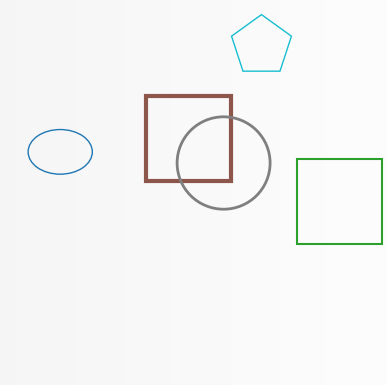[{"shape": "oval", "thickness": 1, "radius": 0.41, "center": [0.155, 0.606]}, {"shape": "square", "thickness": 1.5, "radius": 0.55, "center": [0.876, 0.476]}, {"shape": "square", "thickness": 3, "radius": 0.55, "center": [0.486, 0.639]}, {"shape": "circle", "thickness": 2, "radius": 0.6, "center": [0.577, 0.577]}, {"shape": "pentagon", "thickness": 1, "radius": 0.41, "center": [0.675, 0.881]}]